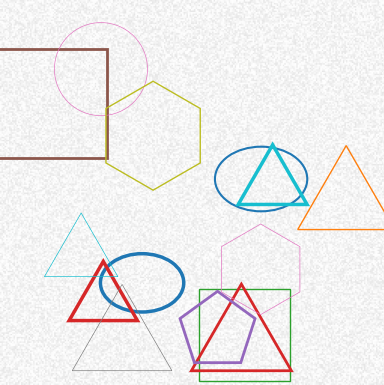[{"shape": "oval", "thickness": 2.5, "radius": 0.54, "center": [0.369, 0.265]}, {"shape": "oval", "thickness": 1.5, "radius": 0.6, "center": [0.678, 0.535]}, {"shape": "triangle", "thickness": 1, "radius": 0.73, "center": [0.899, 0.476]}, {"shape": "square", "thickness": 1, "radius": 0.59, "center": [0.635, 0.129]}, {"shape": "triangle", "thickness": 2, "radius": 0.75, "center": [0.627, 0.112]}, {"shape": "triangle", "thickness": 2.5, "radius": 0.51, "center": [0.268, 0.219]}, {"shape": "pentagon", "thickness": 2, "radius": 0.51, "center": [0.565, 0.141]}, {"shape": "square", "thickness": 2, "radius": 0.7, "center": [0.137, 0.731]}, {"shape": "hexagon", "thickness": 0.5, "radius": 0.59, "center": [0.677, 0.3]}, {"shape": "circle", "thickness": 0.5, "radius": 0.6, "center": [0.262, 0.82]}, {"shape": "triangle", "thickness": 0.5, "radius": 0.75, "center": [0.317, 0.112]}, {"shape": "hexagon", "thickness": 1, "radius": 0.71, "center": [0.398, 0.647]}, {"shape": "triangle", "thickness": 0.5, "radius": 0.55, "center": [0.211, 0.337]}, {"shape": "triangle", "thickness": 2.5, "radius": 0.52, "center": [0.708, 0.521]}]